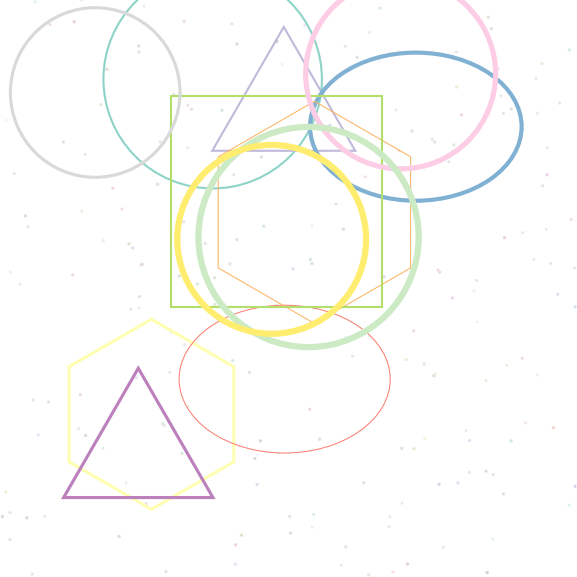[{"shape": "circle", "thickness": 1, "radius": 0.95, "center": [0.368, 0.862]}, {"shape": "hexagon", "thickness": 1.5, "radius": 0.82, "center": [0.262, 0.282]}, {"shape": "triangle", "thickness": 1, "radius": 0.71, "center": [0.491, 0.81]}, {"shape": "oval", "thickness": 0.5, "radius": 0.91, "center": [0.493, 0.343]}, {"shape": "oval", "thickness": 2, "radius": 0.92, "center": [0.72, 0.78]}, {"shape": "hexagon", "thickness": 0.5, "radius": 0.96, "center": [0.544, 0.631]}, {"shape": "square", "thickness": 1, "radius": 0.91, "center": [0.478, 0.65]}, {"shape": "circle", "thickness": 2.5, "radius": 0.82, "center": [0.694, 0.871]}, {"shape": "circle", "thickness": 1.5, "radius": 0.73, "center": [0.165, 0.839]}, {"shape": "triangle", "thickness": 1.5, "radius": 0.75, "center": [0.239, 0.212]}, {"shape": "circle", "thickness": 3, "radius": 0.95, "center": [0.534, 0.589]}, {"shape": "circle", "thickness": 3, "radius": 0.82, "center": [0.47, 0.585]}]